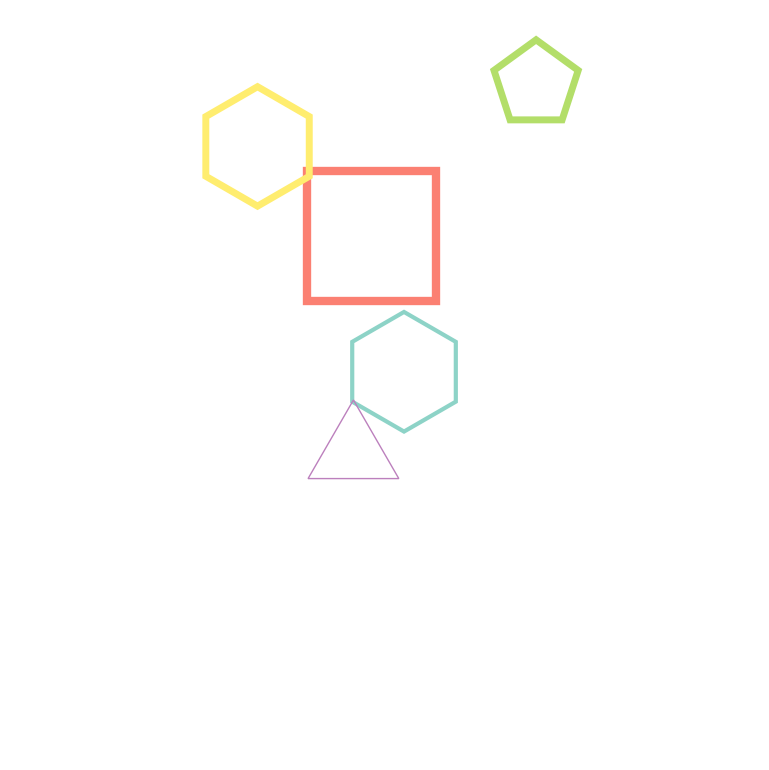[{"shape": "hexagon", "thickness": 1.5, "radius": 0.39, "center": [0.525, 0.517]}, {"shape": "square", "thickness": 3, "radius": 0.42, "center": [0.482, 0.694]}, {"shape": "pentagon", "thickness": 2.5, "radius": 0.29, "center": [0.696, 0.891]}, {"shape": "triangle", "thickness": 0.5, "radius": 0.34, "center": [0.459, 0.412]}, {"shape": "hexagon", "thickness": 2.5, "radius": 0.39, "center": [0.334, 0.81]}]